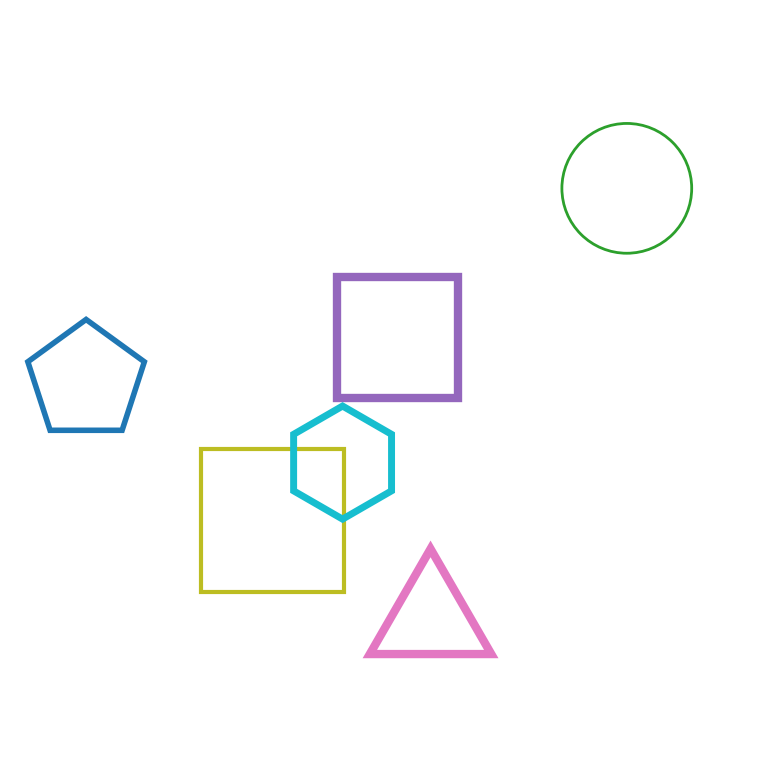[{"shape": "pentagon", "thickness": 2, "radius": 0.4, "center": [0.112, 0.506]}, {"shape": "circle", "thickness": 1, "radius": 0.42, "center": [0.814, 0.755]}, {"shape": "square", "thickness": 3, "radius": 0.39, "center": [0.516, 0.561]}, {"shape": "triangle", "thickness": 3, "radius": 0.46, "center": [0.559, 0.196]}, {"shape": "square", "thickness": 1.5, "radius": 0.46, "center": [0.354, 0.324]}, {"shape": "hexagon", "thickness": 2.5, "radius": 0.37, "center": [0.445, 0.399]}]